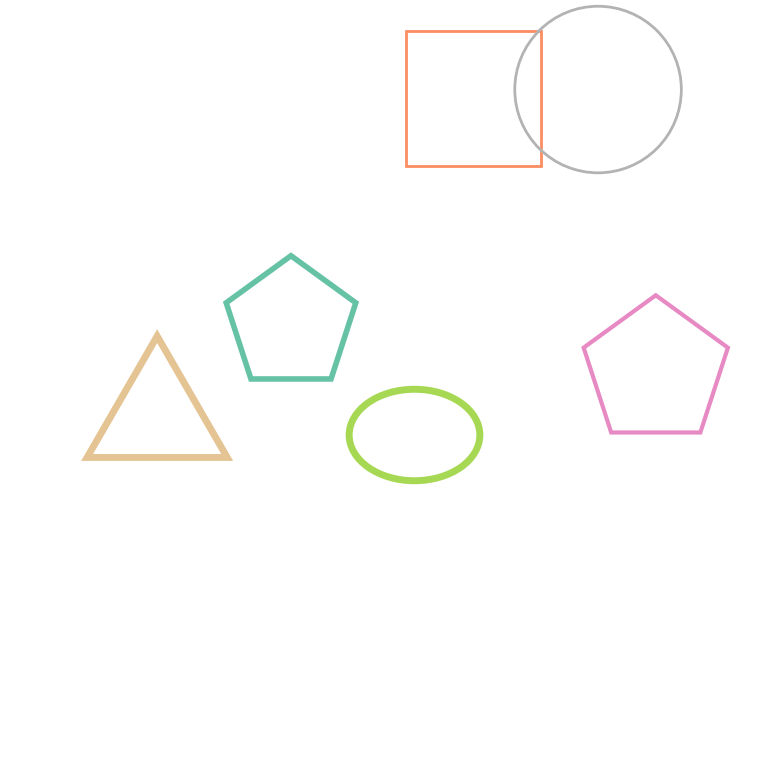[{"shape": "pentagon", "thickness": 2, "radius": 0.44, "center": [0.378, 0.579]}, {"shape": "square", "thickness": 1, "radius": 0.44, "center": [0.615, 0.872]}, {"shape": "pentagon", "thickness": 1.5, "radius": 0.49, "center": [0.852, 0.518]}, {"shape": "oval", "thickness": 2.5, "radius": 0.42, "center": [0.538, 0.435]}, {"shape": "triangle", "thickness": 2.5, "radius": 0.53, "center": [0.204, 0.458]}, {"shape": "circle", "thickness": 1, "radius": 0.54, "center": [0.777, 0.884]}]